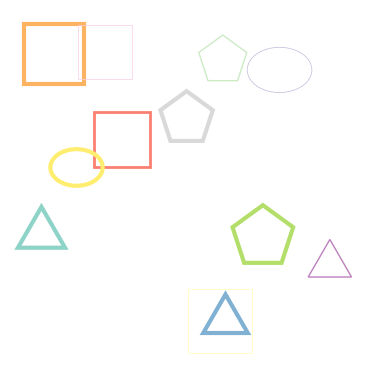[{"shape": "triangle", "thickness": 3, "radius": 0.35, "center": [0.108, 0.392]}, {"shape": "square", "thickness": 0.5, "radius": 0.42, "center": [0.571, 0.167]}, {"shape": "oval", "thickness": 0.5, "radius": 0.42, "center": [0.726, 0.818]}, {"shape": "square", "thickness": 2, "radius": 0.36, "center": [0.316, 0.638]}, {"shape": "triangle", "thickness": 3, "radius": 0.33, "center": [0.586, 0.168]}, {"shape": "square", "thickness": 3, "radius": 0.39, "center": [0.139, 0.859]}, {"shape": "pentagon", "thickness": 3, "radius": 0.41, "center": [0.683, 0.384]}, {"shape": "square", "thickness": 0.5, "radius": 0.35, "center": [0.272, 0.864]}, {"shape": "pentagon", "thickness": 3, "radius": 0.36, "center": [0.485, 0.692]}, {"shape": "triangle", "thickness": 1, "radius": 0.32, "center": [0.857, 0.313]}, {"shape": "pentagon", "thickness": 1, "radius": 0.33, "center": [0.579, 0.843]}, {"shape": "oval", "thickness": 3, "radius": 0.34, "center": [0.199, 0.565]}]